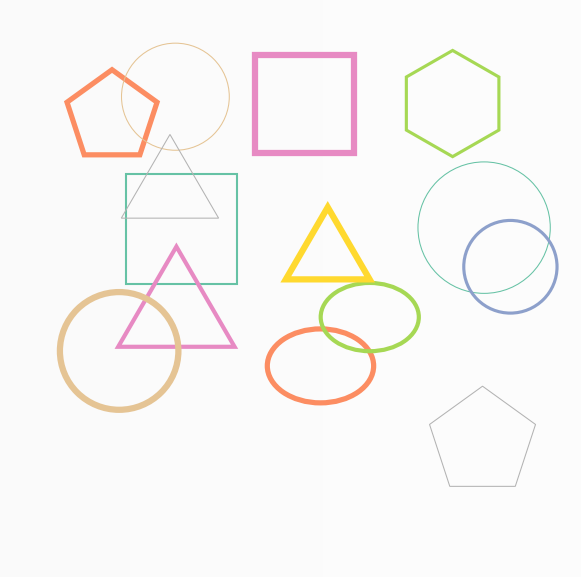[{"shape": "circle", "thickness": 0.5, "radius": 0.57, "center": [0.833, 0.605]}, {"shape": "square", "thickness": 1, "radius": 0.48, "center": [0.312, 0.603]}, {"shape": "oval", "thickness": 2.5, "radius": 0.46, "center": [0.551, 0.366]}, {"shape": "pentagon", "thickness": 2.5, "radius": 0.41, "center": [0.193, 0.797]}, {"shape": "circle", "thickness": 1.5, "radius": 0.4, "center": [0.878, 0.537]}, {"shape": "triangle", "thickness": 2, "radius": 0.58, "center": [0.303, 0.456]}, {"shape": "square", "thickness": 3, "radius": 0.43, "center": [0.524, 0.819]}, {"shape": "oval", "thickness": 2, "radius": 0.42, "center": [0.636, 0.45]}, {"shape": "hexagon", "thickness": 1.5, "radius": 0.46, "center": [0.779, 0.82]}, {"shape": "triangle", "thickness": 3, "radius": 0.42, "center": [0.564, 0.557]}, {"shape": "circle", "thickness": 3, "radius": 0.51, "center": [0.205, 0.391]}, {"shape": "circle", "thickness": 0.5, "radius": 0.46, "center": [0.302, 0.832]}, {"shape": "pentagon", "thickness": 0.5, "radius": 0.48, "center": [0.83, 0.235]}, {"shape": "triangle", "thickness": 0.5, "radius": 0.48, "center": [0.292, 0.67]}]